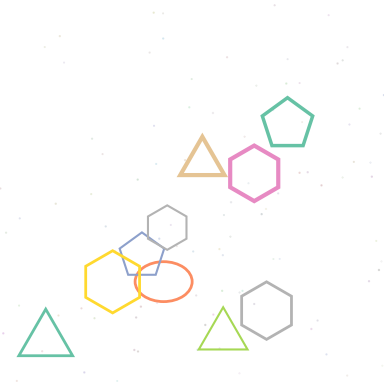[{"shape": "triangle", "thickness": 2, "radius": 0.4, "center": [0.119, 0.116]}, {"shape": "pentagon", "thickness": 2.5, "radius": 0.34, "center": [0.747, 0.677]}, {"shape": "oval", "thickness": 2, "radius": 0.37, "center": [0.425, 0.268]}, {"shape": "pentagon", "thickness": 1.5, "radius": 0.3, "center": [0.369, 0.336]}, {"shape": "hexagon", "thickness": 3, "radius": 0.36, "center": [0.66, 0.55]}, {"shape": "triangle", "thickness": 1.5, "radius": 0.37, "center": [0.58, 0.129]}, {"shape": "hexagon", "thickness": 2, "radius": 0.4, "center": [0.293, 0.268]}, {"shape": "triangle", "thickness": 3, "radius": 0.33, "center": [0.526, 0.578]}, {"shape": "hexagon", "thickness": 2, "radius": 0.37, "center": [0.692, 0.193]}, {"shape": "hexagon", "thickness": 1.5, "radius": 0.29, "center": [0.434, 0.409]}]